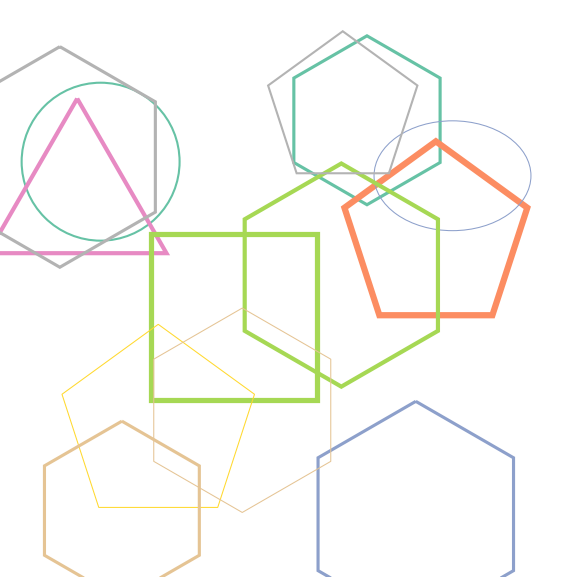[{"shape": "circle", "thickness": 1, "radius": 0.68, "center": [0.174, 0.719]}, {"shape": "hexagon", "thickness": 1.5, "radius": 0.73, "center": [0.635, 0.791]}, {"shape": "pentagon", "thickness": 3, "radius": 0.83, "center": [0.755, 0.588]}, {"shape": "hexagon", "thickness": 1.5, "radius": 0.98, "center": [0.72, 0.109]}, {"shape": "oval", "thickness": 0.5, "radius": 0.68, "center": [0.784, 0.695]}, {"shape": "triangle", "thickness": 2, "radius": 0.89, "center": [0.134, 0.65]}, {"shape": "hexagon", "thickness": 2, "radius": 0.97, "center": [0.591, 0.523]}, {"shape": "square", "thickness": 2.5, "radius": 0.72, "center": [0.405, 0.45]}, {"shape": "pentagon", "thickness": 0.5, "radius": 0.88, "center": [0.274, 0.262]}, {"shape": "hexagon", "thickness": 0.5, "radius": 0.88, "center": [0.419, 0.289]}, {"shape": "hexagon", "thickness": 1.5, "radius": 0.77, "center": [0.211, 0.115]}, {"shape": "pentagon", "thickness": 1, "radius": 0.68, "center": [0.594, 0.809]}, {"shape": "hexagon", "thickness": 1.5, "radius": 0.95, "center": [0.104, 0.727]}]